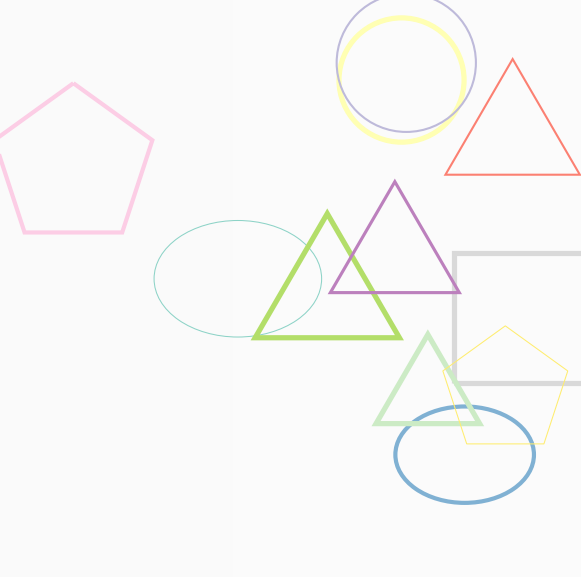[{"shape": "oval", "thickness": 0.5, "radius": 0.72, "center": [0.409, 0.516]}, {"shape": "circle", "thickness": 2.5, "radius": 0.54, "center": [0.691, 0.861]}, {"shape": "circle", "thickness": 1, "radius": 0.6, "center": [0.699, 0.89]}, {"shape": "triangle", "thickness": 1, "radius": 0.67, "center": [0.882, 0.763]}, {"shape": "oval", "thickness": 2, "radius": 0.6, "center": [0.799, 0.212]}, {"shape": "triangle", "thickness": 2.5, "radius": 0.72, "center": [0.563, 0.486]}, {"shape": "pentagon", "thickness": 2, "radius": 0.71, "center": [0.126, 0.712]}, {"shape": "square", "thickness": 2.5, "radius": 0.56, "center": [0.893, 0.448]}, {"shape": "triangle", "thickness": 1.5, "radius": 0.64, "center": [0.679, 0.556]}, {"shape": "triangle", "thickness": 2.5, "radius": 0.51, "center": [0.736, 0.317]}, {"shape": "pentagon", "thickness": 0.5, "radius": 0.56, "center": [0.869, 0.322]}]